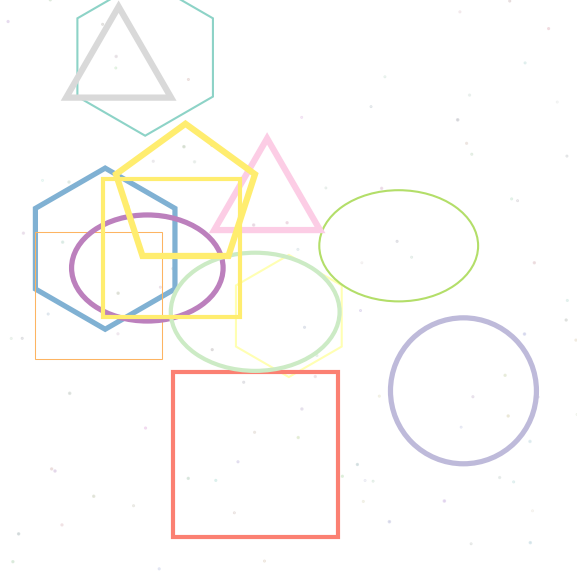[{"shape": "hexagon", "thickness": 1, "radius": 0.68, "center": [0.251, 0.9]}, {"shape": "hexagon", "thickness": 1, "radius": 0.53, "center": [0.5, 0.452]}, {"shape": "circle", "thickness": 2.5, "radius": 0.63, "center": [0.803, 0.322]}, {"shape": "square", "thickness": 2, "radius": 0.71, "center": [0.442, 0.211]}, {"shape": "hexagon", "thickness": 2.5, "radius": 0.7, "center": [0.182, 0.569]}, {"shape": "square", "thickness": 0.5, "radius": 0.55, "center": [0.17, 0.488]}, {"shape": "oval", "thickness": 1, "radius": 0.69, "center": [0.69, 0.574]}, {"shape": "triangle", "thickness": 3, "radius": 0.53, "center": [0.463, 0.654]}, {"shape": "triangle", "thickness": 3, "radius": 0.52, "center": [0.205, 0.883]}, {"shape": "oval", "thickness": 2.5, "radius": 0.66, "center": [0.255, 0.535]}, {"shape": "oval", "thickness": 2, "radius": 0.73, "center": [0.442, 0.459]}, {"shape": "pentagon", "thickness": 3, "radius": 0.63, "center": [0.321, 0.658]}, {"shape": "square", "thickness": 2, "radius": 0.6, "center": [0.297, 0.569]}]